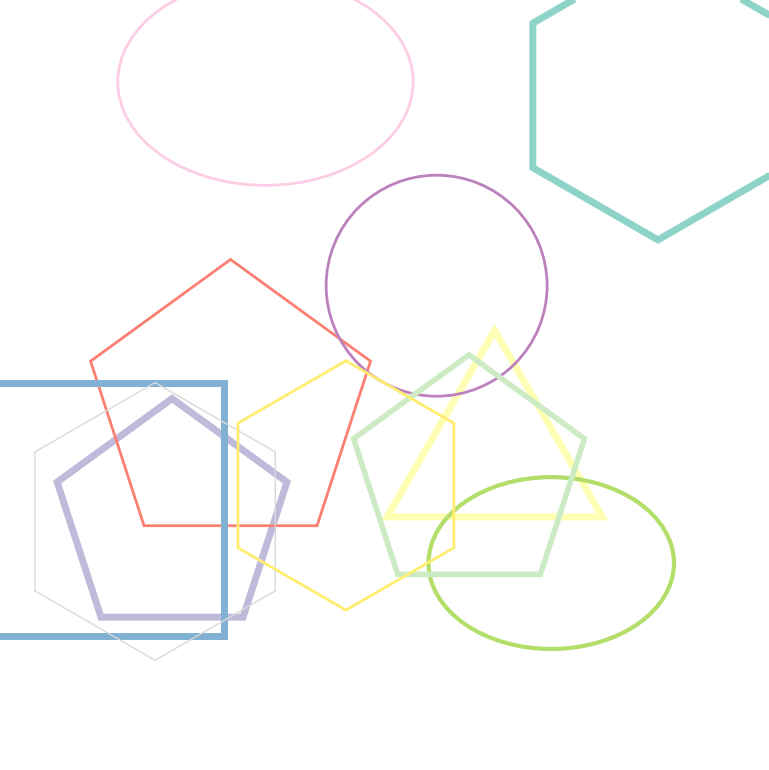[{"shape": "hexagon", "thickness": 2.5, "radius": 0.94, "center": [0.854, 0.876]}, {"shape": "triangle", "thickness": 2.5, "radius": 0.81, "center": [0.642, 0.409]}, {"shape": "pentagon", "thickness": 2.5, "radius": 0.78, "center": [0.223, 0.325]}, {"shape": "pentagon", "thickness": 1, "radius": 0.96, "center": [0.299, 0.472]}, {"shape": "square", "thickness": 2.5, "radius": 0.82, "center": [0.127, 0.338]}, {"shape": "oval", "thickness": 1.5, "radius": 0.8, "center": [0.716, 0.269]}, {"shape": "oval", "thickness": 1, "radius": 0.96, "center": [0.345, 0.894]}, {"shape": "hexagon", "thickness": 0.5, "radius": 0.9, "center": [0.201, 0.323]}, {"shape": "circle", "thickness": 1, "radius": 0.72, "center": [0.567, 0.629]}, {"shape": "pentagon", "thickness": 2, "radius": 0.79, "center": [0.609, 0.382]}, {"shape": "hexagon", "thickness": 1, "radius": 0.81, "center": [0.449, 0.37]}]